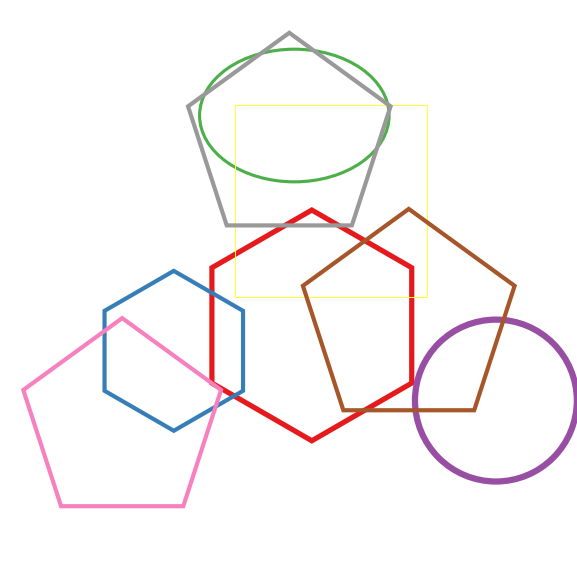[{"shape": "hexagon", "thickness": 2.5, "radius": 1.0, "center": [0.54, 0.436]}, {"shape": "hexagon", "thickness": 2, "radius": 0.69, "center": [0.301, 0.392]}, {"shape": "oval", "thickness": 1.5, "radius": 0.82, "center": [0.51, 0.799]}, {"shape": "circle", "thickness": 3, "radius": 0.7, "center": [0.859, 0.306]}, {"shape": "square", "thickness": 0.5, "radius": 0.83, "center": [0.574, 0.651]}, {"shape": "pentagon", "thickness": 2, "radius": 0.96, "center": [0.708, 0.445]}, {"shape": "pentagon", "thickness": 2, "radius": 0.9, "center": [0.212, 0.268]}, {"shape": "pentagon", "thickness": 2, "radius": 0.92, "center": [0.501, 0.758]}]